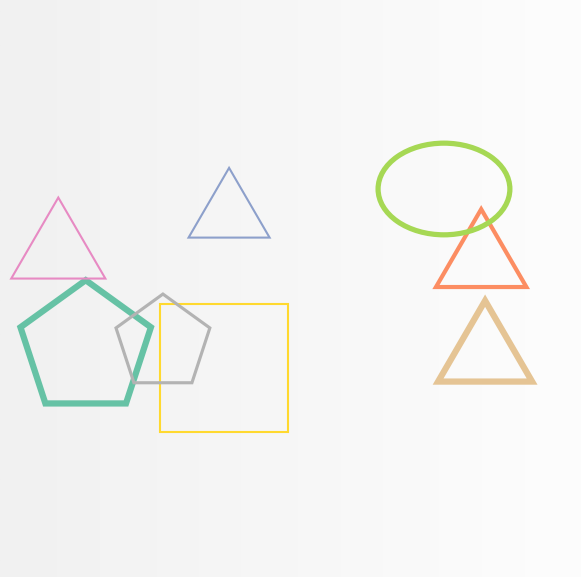[{"shape": "pentagon", "thickness": 3, "radius": 0.59, "center": [0.147, 0.396]}, {"shape": "triangle", "thickness": 2, "radius": 0.45, "center": [0.828, 0.547]}, {"shape": "triangle", "thickness": 1, "radius": 0.4, "center": [0.394, 0.628]}, {"shape": "triangle", "thickness": 1, "radius": 0.47, "center": [0.1, 0.564]}, {"shape": "oval", "thickness": 2.5, "radius": 0.57, "center": [0.764, 0.672]}, {"shape": "square", "thickness": 1, "radius": 0.55, "center": [0.385, 0.362]}, {"shape": "triangle", "thickness": 3, "radius": 0.47, "center": [0.835, 0.385]}, {"shape": "pentagon", "thickness": 1.5, "radius": 0.42, "center": [0.28, 0.405]}]